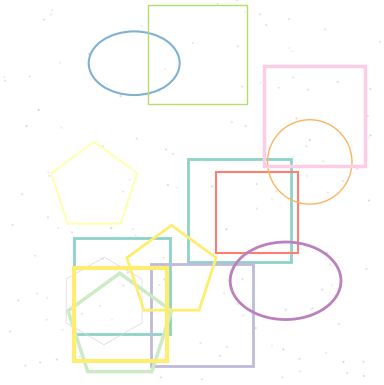[{"shape": "square", "thickness": 2, "radius": 0.67, "center": [0.622, 0.454]}, {"shape": "square", "thickness": 2, "radius": 0.63, "center": [0.316, 0.258]}, {"shape": "pentagon", "thickness": 1.5, "radius": 0.59, "center": [0.245, 0.514]}, {"shape": "square", "thickness": 2, "radius": 0.67, "center": [0.524, 0.182]}, {"shape": "square", "thickness": 1.5, "radius": 0.53, "center": [0.668, 0.448]}, {"shape": "oval", "thickness": 1.5, "radius": 0.59, "center": [0.349, 0.836]}, {"shape": "circle", "thickness": 1, "radius": 0.55, "center": [0.805, 0.579]}, {"shape": "square", "thickness": 1, "radius": 0.64, "center": [0.513, 0.858]}, {"shape": "square", "thickness": 2.5, "radius": 0.65, "center": [0.818, 0.699]}, {"shape": "hexagon", "thickness": 0.5, "radius": 0.57, "center": [0.27, 0.218]}, {"shape": "oval", "thickness": 2, "radius": 0.72, "center": [0.742, 0.271]}, {"shape": "pentagon", "thickness": 2.5, "radius": 0.71, "center": [0.311, 0.149]}, {"shape": "square", "thickness": 3, "radius": 0.6, "center": [0.314, 0.184]}, {"shape": "pentagon", "thickness": 2, "radius": 0.61, "center": [0.445, 0.293]}]